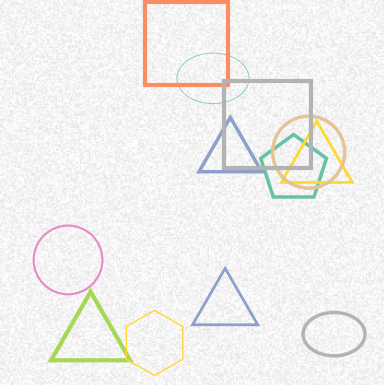[{"shape": "oval", "thickness": 0.5, "radius": 0.47, "center": [0.553, 0.797]}, {"shape": "pentagon", "thickness": 2.5, "radius": 0.45, "center": [0.763, 0.561]}, {"shape": "square", "thickness": 3, "radius": 0.54, "center": [0.484, 0.887]}, {"shape": "triangle", "thickness": 2, "radius": 0.49, "center": [0.585, 0.205]}, {"shape": "triangle", "thickness": 2.5, "radius": 0.47, "center": [0.598, 0.601]}, {"shape": "circle", "thickness": 1.5, "radius": 0.45, "center": [0.177, 0.325]}, {"shape": "triangle", "thickness": 3, "radius": 0.59, "center": [0.235, 0.124]}, {"shape": "hexagon", "thickness": 1, "radius": 0.42, "center": [0.401, 0.109]}, {"shape": "triangle", "thickness": 2, "radius": 0.53, "center": [0.823, 0.579]}, {"shape": "circle", "thickness": 2.5, "radius": 0.47, "center": [0.802, 0.605]}, {"shape": "square", "thickness": 3, "radius": 0.56, "center": [0.695, 0.677]}, {"shape": "oval", "thickness": 2.5, "radius": 0.4, "center": [0.868, 0.132]}]